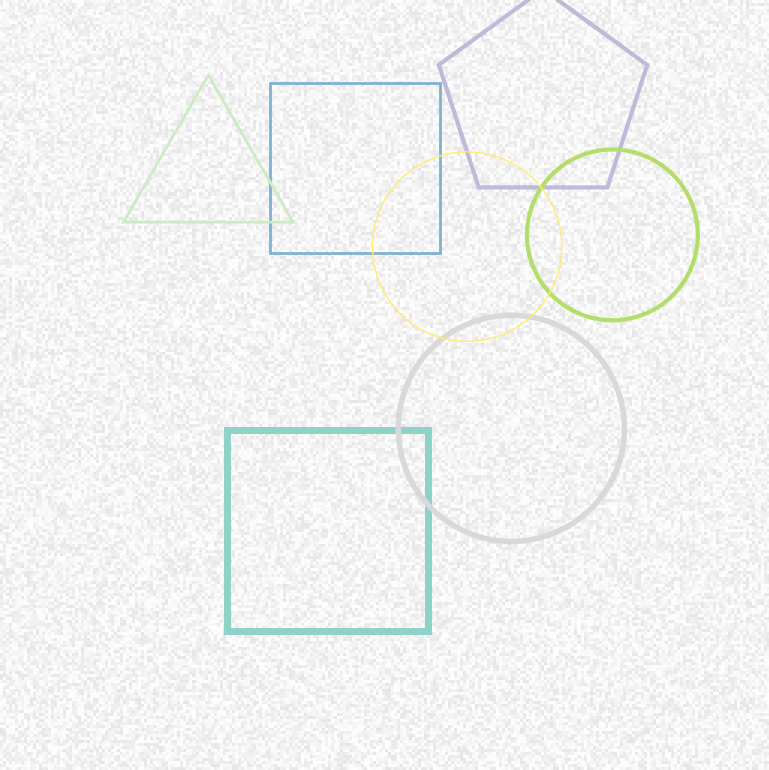[{"shape": "square", "thickness": 2.5, "radius": 0.65, "center": [0.426, 0.311]}, {"shape": "pentagon", "thickness": 1.5, "radius": 0.71, "center": [0.705, 0.872]}, {"shape": "square", "thickness": 1, "radius": 0.55, "center": [0.461, 0.782]}, {"shape": "circle", "thickness": 1.5, "radius": 0.55, "center": [0.795, 0.695]}, {"shape": "circle", "thickness": 2, "radius": 0.73, "center": [0.664, 0.444]}, {"shape": "triangle", "thickness": 1, "radius": 0.64, "center": [0.271, 0.775]}, {"shape": "circle", "thickness": 0.5, "radius": 0.62, "center": [0.607, 0.68]}]